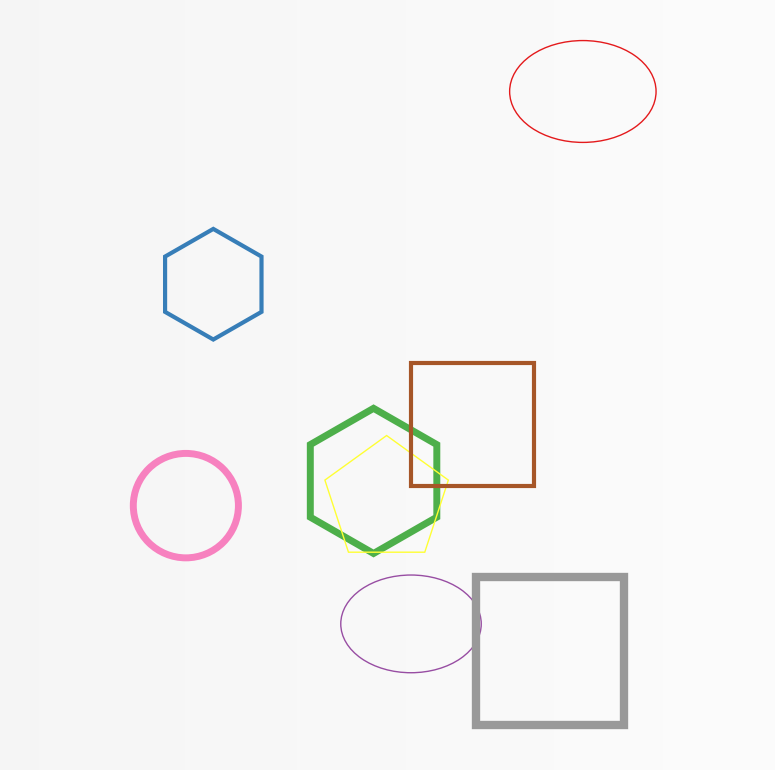[{"shape": "oval", "thickness": 0.5, "radius": 0.47, "center": [0.752, 0.881]}, {"shape": "hexagon", "thickness": 1.5, "radius": 0.36, "center": [0.275, 0.631]}, {"shape": "hexagon", "thickness": 2.5, "radius": 0.47, "center": [0.482, 0.375]}, {"shape": "oval", "thickness": 0.5, "radius": 0.45, "center": [0.53, 0.19]}, {"shape": "pentagon", "thickness": 0.5, "radius": 0.42, "center": [0.499, 0.351]}, {"shape": "square", "thickness": 1.5, "radius": 0.4, "center": [0.61, 0.449]}, {"shape": "circle", "thickness": 2.5, "radius": 0.34, "center": [0.24, 0.343]}, {"shape": "square", "thickness": 3, "radius": 0.48, "center": [0.71, 0.155]}]